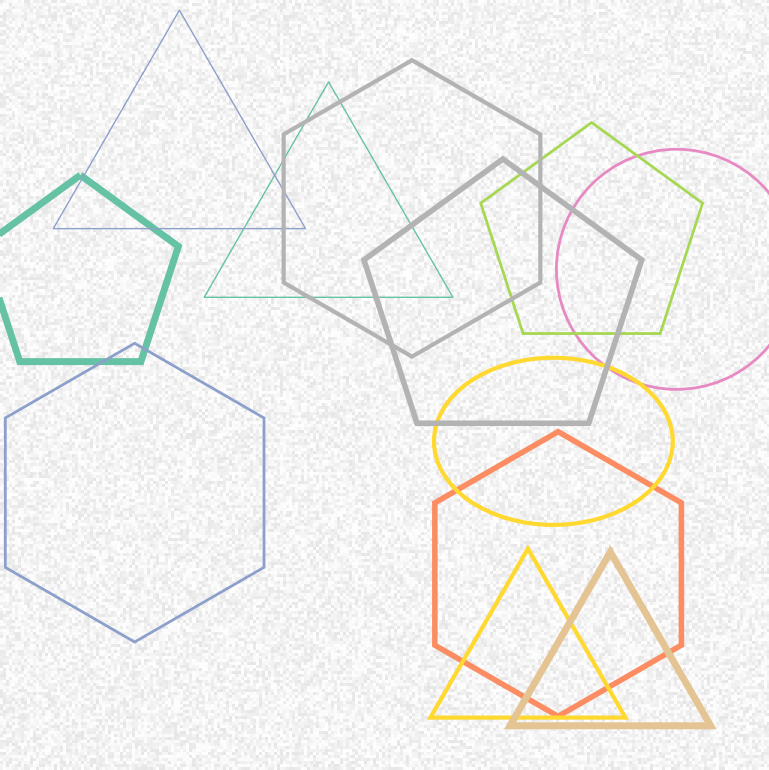[{"shape": "triangle", "thickness": 0.5, "radius": 0.93, "center": [0.427, 0.707]}, {"shape": "pentagon", "thickness": 2.5, "radius": 0.67, "center": [0.104, 0.639]}, {"shape": "hexagon", "thickness": 2, "radius": 0.92, "center": [0.725, 0.255]}, {"shape": "hexagon", "thickness": 1, "radius": 0.97, "center": [0.175, 0.36]}, {"shape": "triangle", "thickness": 0.5, "radius": 0.95, "center": [0.233, 0.798]}, {"shape": "circle", "thickness": 1, "radius": 0.78, "center": [0.879, 0.65]}, {"shape": "pentagon", "thickness": 1, "radius": 0.76, "center": [0.768, 0.689]}, {"shape": "oval", "thickness": 1.5, "radius": 0.78, "center": [0.719, 0.427]}, {"shape": "triangle", "thickness": 1.5, "radius": 0.73, "center": [0.686, 0.141]}, {"shape": "triangle", "thickness": 2.5, "radius": 0.75, "center": [0.793, 0.133]}, {"shape": "pentagon", "thickness": 2, "radius": 0.95, "center": [0.653, 0.604]}, {"shape": "hexagon", "thickness": 1.5, "radius": 0.96, "center": [0.535, 0.729]}]